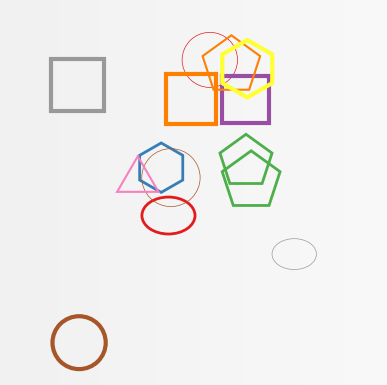[{"shape": "oval", "thickness": 2, "radius": 0.34, "center": [0.435, 0.44]}, {"shape": "circle", "thickness": 0.5, "radius": 0.36, "center": [0.542, 0.844]}, {"shape": "hexagon", "thickness": 2, "radius": 0.32, "center": [0.416, 0.564]}, {"shape": "pentagon", "thickness": 2, "radius": 0.39, "center": [0.648, 0.53]}, {"shape": "pentagon", "thickness": 2, "radius": 0.35, "center": [0.635, 0.581]}, {"shape": "square", "thickness": 3, "radius": 0.31, "center": [0.633, 0.742]}, {"shape": "square", "thickness": 3, "radius": 0.32, "center": [0.493, 0.742]}, {"shape": "pentagon", "thickness": 1.5, "radius": 0.39, "center": [0.597, 0.83]}, {"shape": "hexagon", "thickness": 3, "radius": 0.37, "center": [0.638, 0.821]}, {"shape": "circle", "thickness": 3, "radius": 0.34, "center": [0.204, 0.11]}, {"shape": "circle", "thickness": 0.5, "radius": 0.38, "center": [0.441, 0.539]}, {"shape": "triangle", "thickness": 1.5, "radius": 0.31, "center": [0.356, 0.533]}, {"shape": "square", "thickness": 3, "radius": 0.34, "center": [0.2, 0.779]}, {"shape": "oval", "thickness": 0.5, "radius": 0.29, "center": [0.759, 0.34]}]